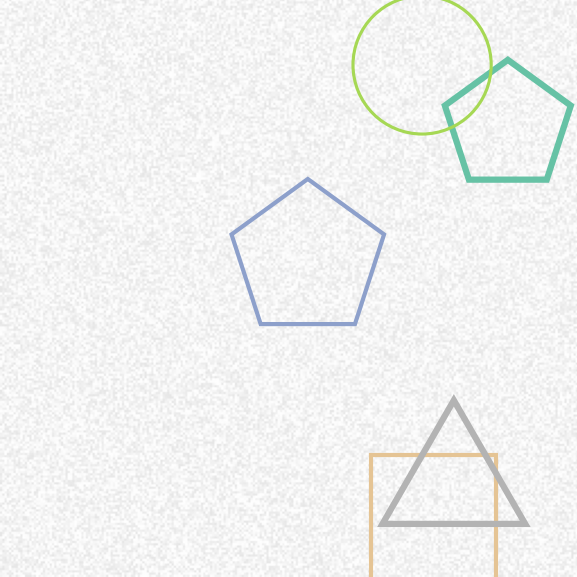[{"shape": "pentagon", "thickness": 3, "radius": 0.57, "center": [0.879, 0.781]}, {"shape": "pentagon", "thickness": 2, "radius": 0.69, "center": [0.533, 0.55]}, {"shape": "circle", "thickness": 1.5, "radius": 0.6, "center": [0.731, 0.887]}, {"shape": "square", "thickness": 2, "radius": 0.54, "center": [0.751, 0.102]}, {"shape": "triangle", "thickness": 3, "radius": 0.71, "center": [0.786, 0.163]}]